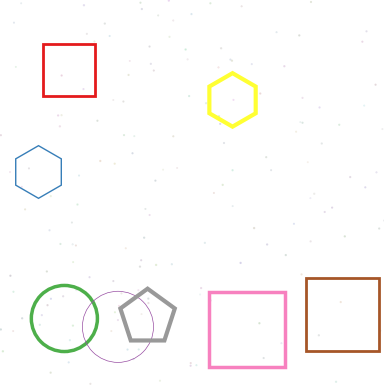[{"shape": "square", "thickness": 2, "radius": 0.34, "center": [0.179, 0.818]}, {"shape": "hexagon", "thickness": 1, "radius": 0.34, "center": [0.1, 0.553]}, {"shape": "circle", "thickness": 2.5, "radius": 0.43, "center": [0.167, 0.173]}, {"shape": "circle", "thickness": 0.5, "radius": 0.46, "center": [0.306, 0.151]}, {"shape": "hexagon", "thickness": 3, "radius": 0.35, "center": [0.604, 0.74]}, {"shape": "square", "thickness": 2, "radius": 0.48, "center": [0.889, 0.184]}, {"shape": "square", "thickness": 2.5, "radius": 0.49, "center": [0.641, 0.145]}, {"shape": "pentagon", "thickness": 3, "radius": 0.37, "center": [0.383, 0.176]}]